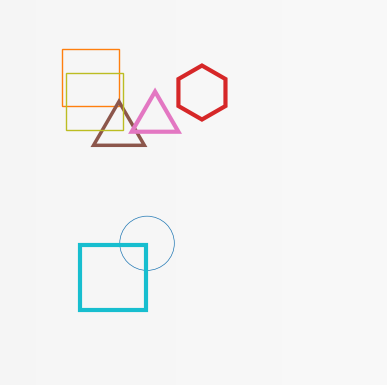[{"shape": "circle", "thickness": 0.5, "radius": 0.35, "center": [0.379, 0.368]}, {"shape": "square", "thickness": 1, "radius": 0.37, "center": [0.233, 0.8]}, {"shape": "hexagon", "thickness": 3, "radius": 0.35, "center": [0.521, 0.76]}, {"shape": "triangle", "thickness": 2.5, "radius": 0.38, "center": [0.307, 0.66]}, {"shape": "triangle", "thickness": 3, "radius": 0.35, "center": [0.4, 0.693]}, {"shape": "square", "thickness": 1, "radius": 0.37, "center": [0.243, 0.736]}, {"shape": "square", "thickness": 3, "radius": 0.43, "center": [0.291, 0.279]}]